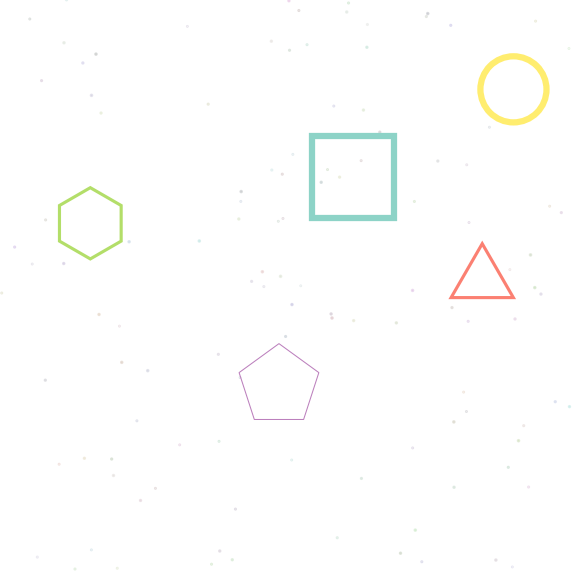[{"shape": "square", "thickness": 3, "radius": 0.36, "center": [0.612, 0.693]}, {"shape": "triangle", "thickness": 1.5, "radius": 0.31, "center": [0.835, 0.515]}, {"shape": "hexagon", "thickness": 1.5, "radius": 0.31, "center": [0.156, 0.612]}, {"shape": "pentagon", "thickness": 0.5, "radius": 0.36, "center": [0.483, 0.331]}, {"shape": "circle", "thickness": 3, "radius": 0.29, "center": [0.889, 0.844]}]